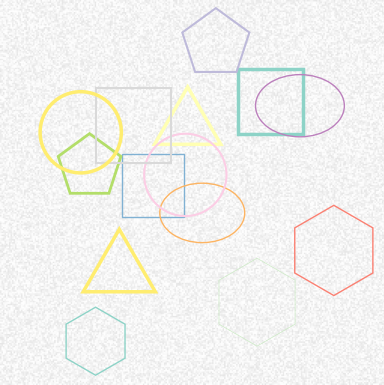[{"shape": "hexagon", "thickness": 1, "radius": 0.44, "center": [0.248, 0.114]}, {"shape": "square", "thickness": 2.5, "radius": 0.42, "center": [0.703, 0.736]}, {"shape": "triangle", "thickness": 2.5, "radius": 0.5, "center": [0.487, 0.675]}, {"shape": "pentagon", "thickness": 1.5, "radius": 0.46, "center": [0.561, 0.887]}, {"shape": "hexagon", "thickness": 1, "radius": 0.59, "center": [0.867, 0.349]}, {"shape": "square", "thickness": 1, "radius": 0.41, "center": [0.397, 0.518]}, {"shape": "oval", "thickness": 1, "radius": 0.55, "center": [0.525, 0.447]}, {"shape": "pentagon", "thickness": 2, "radius": 0.43, "center": [0.233, 0.567]}, {"shape": "circle", "thickness": 1.5, "radius": 0.53, "center": [0.481, 0.546]}, {"shape": "square", "thickness": 1.5, "radius": 0.49, "center": [0.346, 0.673]}, {"shape": "oval", "thickness": 1, "radius": 0.58, "center": [0.779, 0.725]}, {"shape": "hexagon", "thickness": 0.5, "radius": 0.57, "center": [0.668, 0.215]}, {"shape": "circle", "thickness": 2.5, "radius": 0.53, "center": [0.21, 0.656]}, {"shape": "triangle", "thickness": 2.5, "radius": 0.54, "center": [0.31, 0.296]}]